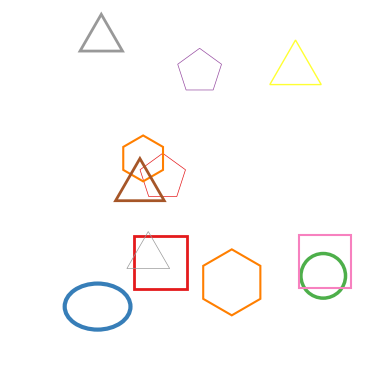[{"shape": "square", "thickness": 2, "radius": 0.34, "center": [0.417, 0.317]}, {"shape": "pentagon", "thickness": 0.5, "radius": 0.31, "center": [0.423, 0.54]}, {"shape": "oval", "thickness": 3, "radius": 0.43, "center": [0.253, 0.204]}, {"shape": "circle", "thickness": 2.5, "radius": 0.29, "center": [0.84, 0.284]}, {"shape": "pentagon", "thickness": 0.5, "radius": 0.3, "center": [0.518, 0.815]}, {"shape": "hexagon", "thickness": 1.5, "radius": 0.43, "center": [0.602, 0.267]}, {"shape": "hexagon", "thickness": 1.5, "radius": 0.3, "center": [0.372, 0.589]}, {"shape": "triangle", "thickness": 1, "radius": 0.39, "center": [0.768, 0.819]}, {"shape": "triangle", "thickness": 2, "radius": 0.36, "center": [0.363, 0.515]}, {"shape": "square", "thickness": 1.5, "radius": 0.34, "center": [0.844, 0.32]}, {"shape": "triangle", "thickness": 2, "radius": 0.32, "center": [0.263, 0.899]}, {"shape": "triangle", "thickness": 0.5, "radius": 0.32, "center": [0.385, 0.334]}]